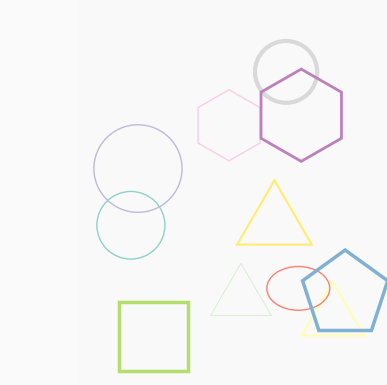[{"shape": "circle", "thickness": 1, "radius": 0.44, "center": [0.338, 0.415]}, {"shape": "triangle", "thickness": 1.5, "radius": 0.46, "center": [0.859, 0.175]}, {"shape": "circle", "thickness": 1, "radius": 0.57, "center": [0.356, 0.562]}, {"shape": "oval", "thickness": 1, "radius": 0.41, "center": [0.77, 0.251]}, {"shape": "pentagon", "thickness": 2.5, "radius": 0.58, "center": [0.891, 0.235]}, {"shape": "square", "thickness": 2.5, "radius": 0.45, "center": [0.397, 0.125]}, {"shape": "hexagon", "thickness": 1, "radius": 0.46, "center": [0.591, 0.675]}, {"shape": "circle", "thickness": 3, "radius": 0.4, "center": [0.738, 0.813]}, {"shape": "hexagon", "thickness": 2, "radius": 0.6, "center": [0.777, 0.701]}, {"shape": "triangle", "thickness": 0.5, "radius": 0.45, "center": [0.622, 0.225]}, {"shape": "triangle", "thickness": 1.5, "radius": 0.56, "center": [0.708, 0.42]}]